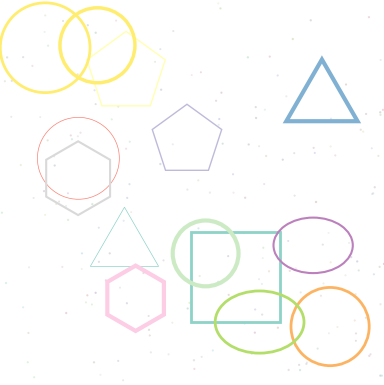[{"shape": "triangle", "thickness": 0.5, "radius": 0.51, "center": [0.323, 0.359]}, {"shape": "square", "thickness": 2, "radius": 0.58, "center": [0.612, 0.28]}, {"shape": "pentagon", "thickness": 1, "radius": 0.53, "center": [0.327, 0.812]}, {"shape": "pentagon", "thickness": 1, "radius": 0.47, "center": [0.486, 0.634]}, {"shape": "circle", "thickness": 0.5, "radius": 0.53, "center": [0.204, 0.589]}, {"shape": "triangle", "thickness": 3, "radius": 0.53, "center": [0.836, 0.739]}, {"shape": "circle", "thickness": 2, "radius": 0.51, "center": [0.857, 0.152]}, {"shape": "oval", "thickness": 2, "radius": 0.58, "center": [0.674, 0.164]}, {"shape": "hexagon", "thickness": 3, "radius": 0.42, "center": [0.352, 0.225]}, {"shape": "hexagon", "thickness": 1.5, "radius": 0.48, "center": [0.203, 0.537]}, {"shape": "oval", "thickness": 1.5, "radius": 0.51, "center": [0.813, 0.363]}, {"shape": "circle", "thickness": 3, "radius": 0.43, "center": [0.534, 0.342]}, {"shape": "circle", "thickness": 2.5, "radius": 0.49, "center": [0.253, 0.882]}, {"shape": "circle", "thickness": 2, "radius": 0.58, "center": [0.117, 0.876]}]